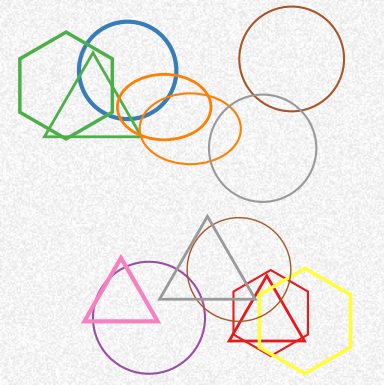[{"shape": "triangle", "thickness": 2, "radius": 0.57, "center": [0.693, 0.171]}, {"shape": "hexagon", "thickness": 1.5, "radius": 0.56, "center": [0.703, 0.187]}, {"shape": "circle", "thickness": 3, "radius": 0.63, "center": [0.332, 0.817]}, {"shape": "triangle", "thickness": 2, "radius": 0.73, "center": [0.241, 0.717]}, {"shape": "hexagon", "thickness": 2.5, "radius": 0.69, "center": [0.172, 0.778]}, {"shape": "circle", "thickness": 1.5, "radius": 0.73, "center": [0.387, 0.175]}, {"shape": "oval", "thickness": 2, "radius": 0.61, "center": [0.426, 0.722]}, {"shape": "oval", "thickness": 1.5, "radius": 0.66, "center": [0.494, 0.665]}, {"shape": "hexagon", "thickness": 2.5, "radius": 0.68, "center": [0.792, 0.166]}, {"shape": "circle", "thickness": 1.5, "radius": 0.68, "center": [0.758, 0.847]}, {"shape": "circle", "thickness": 1, "radius": 0.67, "center": [0.621, 0.3]}, {"shape": "triangle", "thickness": 3, "radius": 0.55, "center": [0.314, 0.22]}, {"shape": "triangle", "thickness": 2, "radius": 0.72, "center": [0.539, 0.295]}, {"shape": "circle", "thickness": 1.5, "radius": 0.7, "center": [0.682, 0.615]}]